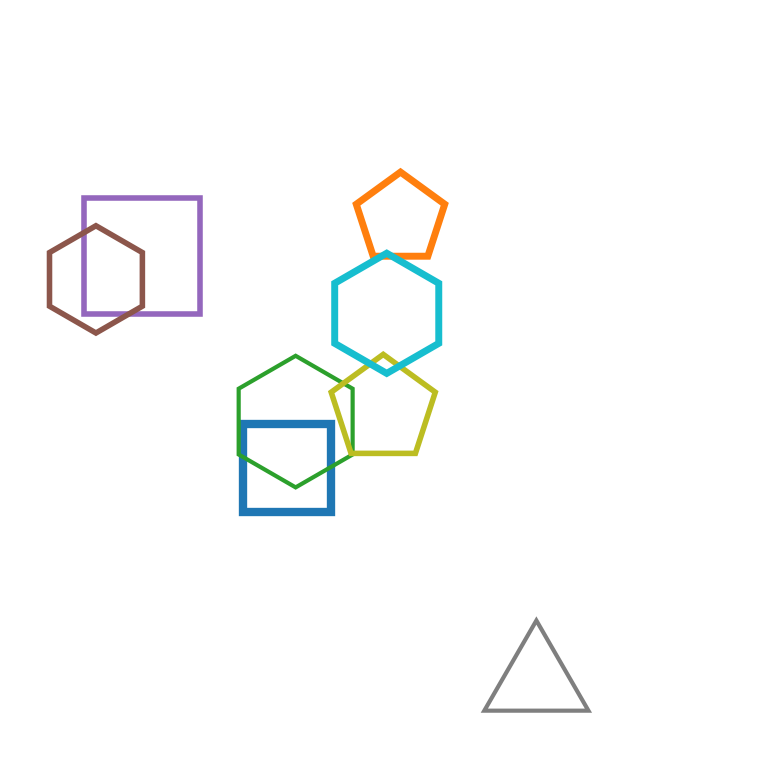[{"shape": "square", "thickness": 3, "radius": 0.29, "center": [0.372, 0.392]}, {"shape": "pentagon", "thickness": 2.5, "radius": 0.3, "center": [0.52, 0.716]}, {"shape": "hexagon", "thickness": 1.5, "radius": 0.43, "center": [0.384, 0.452]}, {"shape": "square", "thickness": 2, "radius": 0.38, "center": [0.184, 0.667]}, {"shape": "hexagon", "thickness": 2, "radius": 0.35, "center": [0.125, 0.637]}, {"shape": "triangle", "thickness": 1.5, "radius": 0.39, "center": [0.697, 0.116]}, {"shape": "pentagon", "thickness": 2, "radius": 0.36, "center": [0.498, 0.469]}, {"shape": "hexagon", "thickness": 2.5, "radius": 0.39, "center": [0.502, 0.593]}]